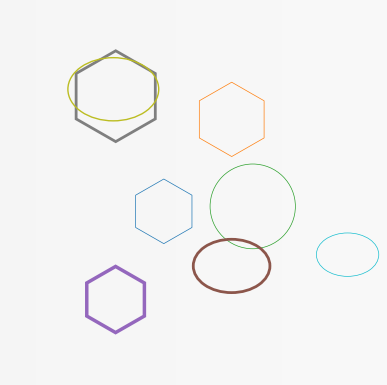[{"shape": "hexagon", "thickness": 0.5, "radius": 0.42, "center": [0.423, 0.451]}, {"shape": "hexagon", "thickness": 0.5, "radius": 0.48, "center": [0.598, 0.69]}, {"shape": "circle", "thickness": 0.5, "radius": 0.55, "center": [0.652, 0.464]}, {"shape": "hexagon", "thickness": 2.5, "radius": 0.43, "center": [0.298, 0.222]}, {"shape": "oval", "thickness": 2, "radius": 0.49, "center": [0.598, 0.309]}, {"shape": "hexagon", "thickness": 2, "radius": 0.59, "center": [0.299, 0.75]}, {"shape": "oval", "thickness": 1, "radius": 0.59, "center": [0.292, 0.768]}, {"shape": "oval", "thickness": 0.5, "radius": 0.4, "center": [0.897, 0.339]}]